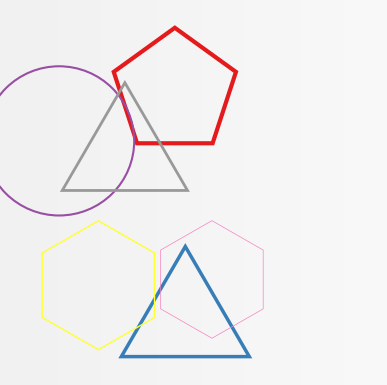[{"shape": "pentagon", "thickness": 3, "radius": 0.83, "center": [0.451, 0.762]}, {"shape": "triangle", "thickness": 2.5, "radius": 0.95, "center": [0.478, 0.169]}, {"shape": "circle", "thickness": 1.5, "radius": 0.97, "center": [0.153, 0.634]}, {"shape": "hexagon", "thickness": 1, "radius": 0.84, "center": [0.254, 0.259]}, {"shape": "hexagon", "thickness": 0.5, "radius": 0.76, "center": [0.547, 0.274]}, {"shape": "triangle", "thickness": 2, "radius": 0.93, "center": [0.322, 0.599]}]